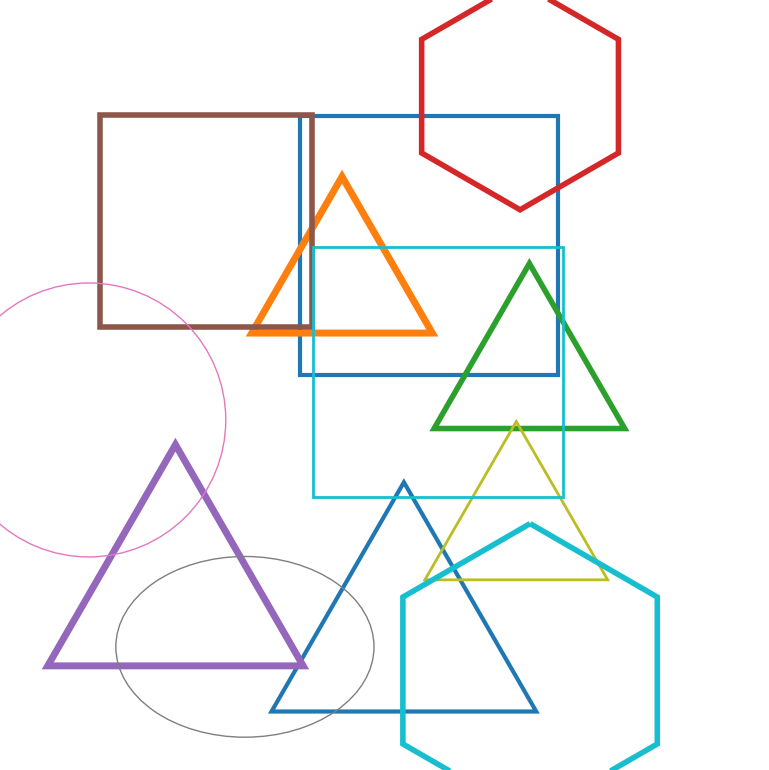[{"shape": "square", "thickness": 1.5, "radius": 0.84, "center": [0.557, 0.681]}, {"shape": "triangle", "thickness": 1.5, "radius": 0.99, "center": [0.525, 0.175]}, {"shape": "triangle", "thickness": 2.5, "radius": 0.68, "center": [0.444, 0.635]}, {"shape": "triangle", "thickness": 2, "radius": 0.71, "center": [0.688, 0.515]}, {"shape": "hexagon", "thickness": 2, "radius": 0.74, "center": [0.675, 0.875]}, {"shape": "triangle", "thickness": 2.5, "radius": 0.96, "center": [0.228, 0.231]}, {"shape": "square", "thickness": 2, "radius": 0.69, "center": [0.267, 0.713]}, {"shape": "circle", "thickness": 0.5, "radius": 0.89, "center": [0.115, 0.455]}, {"shape": "oval", "thickness": 0.5, "radius": 0.84, "center": [0.318, 0.16]}, {"shape": "triangle", "thickness": 1, "radius": 0.69, "center": [0.67, 0.316]}, {"shape": "square", "thickness": 1, "radius": 0.81, "center": [0.569, 0.517]}, {"shape": "hexagon", "thickness": 2, "radius": 0.95, "center": [0.688, 0.129]}]